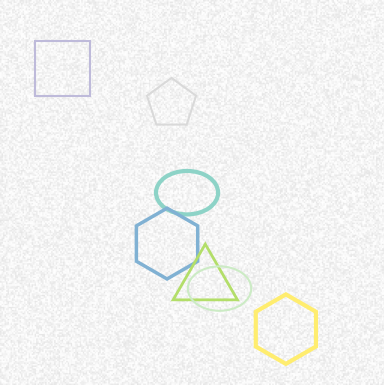[{"shape": "oval", "thickness": 3, "radius": 0.4, "center": [0.486, 0.5]}, {"shape": "square", "thickness": 1.5, "radius": 0.36, "center": [0.162, 0.821]}, {"shape": "hexagon", "thickness": 2.5, "radius": 0.46, "center": [0.434, 0.367]}, {"shape": "triangle", "thickness": 2, "radius": 0.48, "center": [0.533, 0.269]}, {"shape": "pentagon", "thickness": 1.5, "radius": 0.33, "center": [0.446, 0.731]}, {"shape": "oval", "thickness": 1.5, "radius": 0.41, "center": [0.57, 0.25]}, {"shape": "hexagon", "thickness": 3, "radius": 0.45, "center": [0.743, 0.145]}]